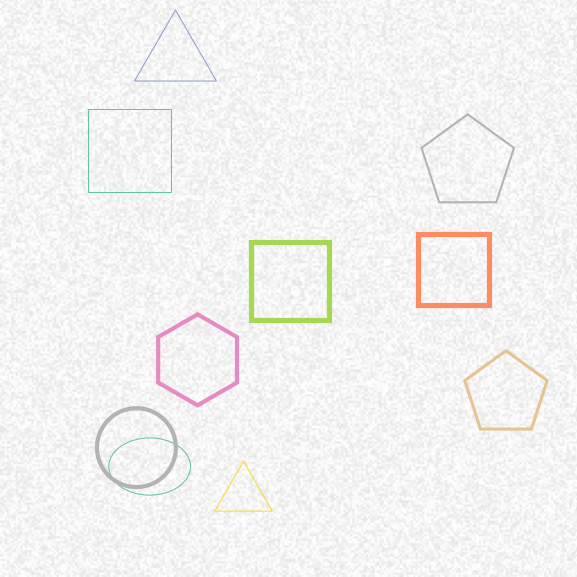[{"shape": "square", "thickness": 0.5, "radius": 0.36, "center": [0.224, 0.739]}, {"shape": "oval", "thickness": 0.5, "radius": 0.35, "center": [0.259, 0.191]}, {"shape": "square", "thickness": 2.5, "radius": 0.31, "center": [0.785, 0.532]}, {"shape": "triangle", "thickness": 0.5, "radius": 0.41, "center": [0.304, 0.9]}, {"shape": "hexagon", "thickness": 2, "radius": 0.39, "center": [0.342, 0.376]}, {"shape": "square", "thickness": 2.5, "radius": 0.34, "center": [0.502, 0.513]}, {"shape": "triangle", "thickness": 0.5, "radius": 0.29, "center": [0.422, 0.143]}, {"shape": "pentagon", "thickness": 1.5, "radius": 0.38, "center": [0.876, 0.317]}, {"shape": "circle", "thickness": 2, "radius": 0.34, "center": [0.236, 0.224]}, {"shape": "pentagon", "thickness": 1, "radius": 0.42, "center": [0.81, 0.717]}]